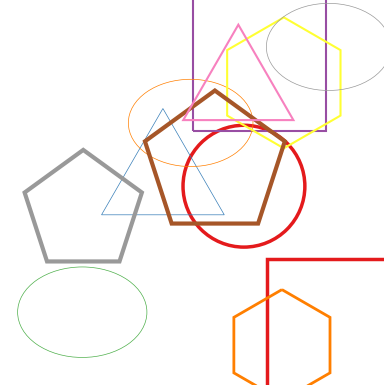[{"shape": "square", "thickness": 2.5, "radius": 1.0, "center": [0.893, 0.128]}, {"shape": "circle", "thickness": 2.5, "radius": 0.79, "center": [0.634, 0.516]}, {"shape": "triangle", "thickness": 0.5, "radius": 0.92, "center": [0.423, 0.534]}, {"shape": "oval", "thickness": 0.5, "radius": 0.84, "center": [0.214, 0.189]}, {"shape": "square", "thickness": 1.5, "radius": 0.86, "center": [0.674, 0.831]}, {"shape": "hexagon", "thickness": 2, "radius": 0.72, "center": [0.732, 0.104]}, {"shape": "oval", "thickness": 0.5, "radius": 0.81, "center": [0.495, 0.681]}, {"shape": "hexagon", "thickness": 1.5, "radius": 0.85, "center": [0.737, 0.785]}, {"shape": "pentagon", "thickness": 3, "radius": 0.95, "center": [0.558, 0.574]}, {"shape": "triangle", "thickness": 1.5, "radius": 0.83, "center": [0.619, 0.771]}, {"shape": "oval", "thickness": 0.5, "radius": 0.81, "center": [0.853, 0.878]}, {"shape": "pentagon", "thickness": 3, "radius": 0.8, "center": [0.216, 0.45]}]